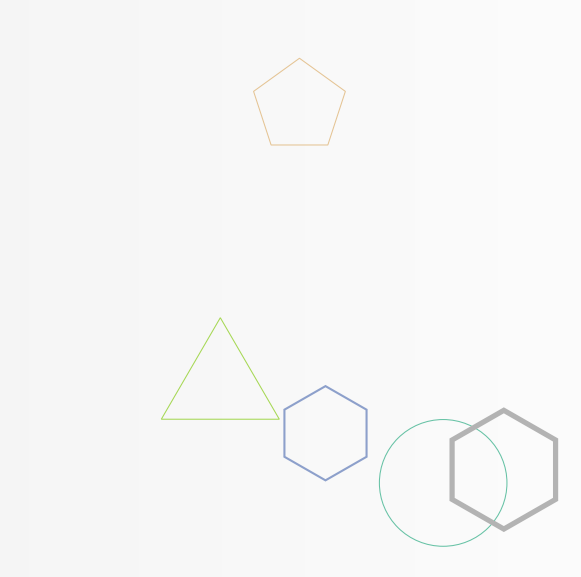[{"shape": "circle", "thickness": 0.5, "radius": 0.55, "center": [0.762, 0.163]}, {"shape": "hexagon", "thickness": 1, "radius": 0.41, "center": [0.56, 0.249]}, {"shape": "triangle", "thickness": 0.5, "radius": 0.59, "center": [0.379, 0.332]}, {"shape": "pentagon", "thickness": 0.5, "radius": 0.42, "center": [0.515, 0.815]}, {"shape": "hexagon", "thickness": 2.5, "radius": 0.51, "center": [0.867, 0.186]}]